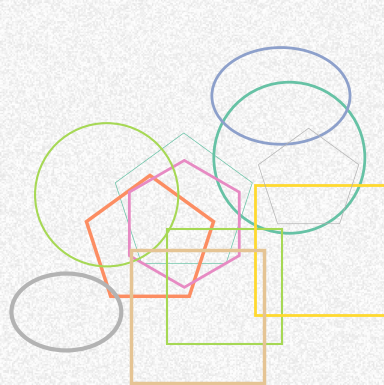[{"shape": "pentagon", "thickness": 0.5, "radius": 0.94, "center": [0.477, 0.467]}, {"shape": "circle", "thickness": 2, "radius": 0.98, "center": [0.752, 0.59]}, {"shape": "pentagon", "thickness": 2.5, "radius": 0.87, "center": [0.39, 0.371]}, {"shape": "oval", "thickness": 2, "radius": 0.9, "center": [0.73, 0.751]}, {"shape": "hexagon", "thickness": 2, "radius": 0.82, "center": [0.479, 0.419]}, {"shape": "circle", "thickness": 1.5, "radius": 0.93, "center": [0.277, 0.494]}, {"shape": "square", "thickness": 1.5, "radius": 0.75, "center": [0.584, 0.257]}, {"shape": "square", "thickness": 2, "radius": 0.84, "center": [0.831, 0.35]}, {"shape": "square", "thickness": 2.5, "radius": 0.86, "center": [0.513, 0.178]}, {"shape": "oval", "thickness": 3, "radius": 0.71, "center": [0.172, 0.19]}, {"shape": "pentagon", "thickness": 0.5, "radius": 0.69, "center": [0.802, 0.53]}]